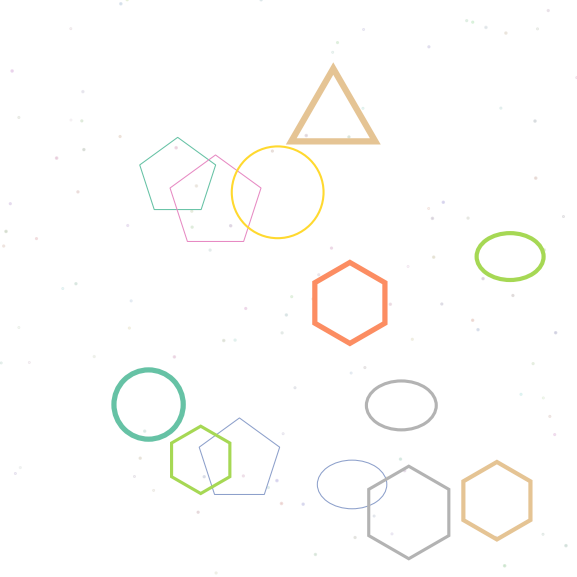[{"shape": "pentagon", "thickness": 0.5, "radius": 0.35, "center": [0.308, 0.692]}, {"shape": "circle", "thickness": 2.5, "radius": 0.3, "center": [0.257, 0.299]}, {"shape": "hexagon", "thickness": 2.5, "radius": 0.35, "center": [0.606, 0.475]}, {"shape": "oval", "thickness": 0.5, "radius": 0.3, "center": [0.61, 0.16]}, {"shape": "pentagon", "thickness": 0.5, "radius": 0.37, "center": [0.415, 0.202]}, {"shape": "pentagon", "thickness": 0.5, "radius": 0.41, "center": [0.373, 0.648]}, {"shape": "oval", "thickness": 2, "radius": 0.29, "center": [0.883, 0.555]}, {"shape": "hexagon", "thickness": 1.5, "radius": 0.29, "center": [0.348, 0.203]}, {"shape": "circle", "thickness": 1, "radius": 0.4, "center": [0.481, 0.666]}, {"shape": "hexagon", "thickness": 2, "radius": 0.34, "center": [0.86, 0.132]}, {"shape": "triangle", "thickness": 3, "radius": 0.42, "center": [0.577, 0.796]}, {"shape": "oval", "thickness": 1.5, "radius": 0.3, "center": [0.695, 0.297]}, {"shape": "hexagon", "thickness": 1.5, "radius": 0.4, "center": [0.708, 0.112]}]